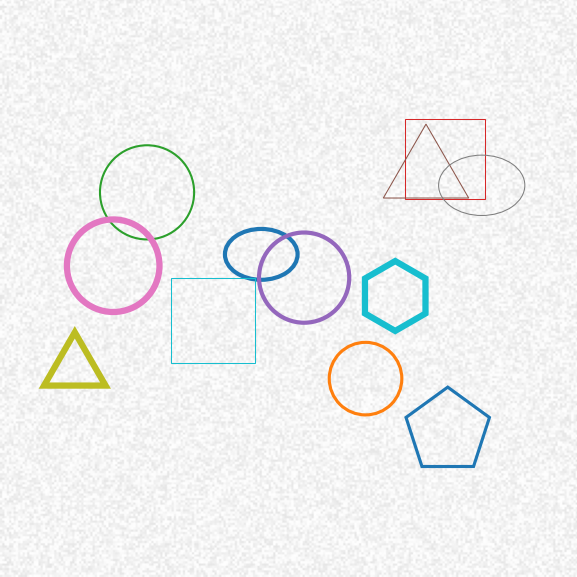[{"shape": "oval", "thickness": 2, "radius": 0.31, "center": [0.452, 0.559]}, {"shape": "pentagon", "thickness": 1.5, "radius": 0.38, "center": [0.775, 0.253]}, {"shape": "circle", "thickness": 1.5, "radius": 0.31, "center": [0.633, 0.344]}, {"shape": "circle", "thickness": 1, "radius": 0.41, "center": [0.255, 0.666]}, {"shape": "square", "thickness": 0.5, "radius": 0.35, "center": [0.771, 0.724]}, {"shape": "circle", "thickness": 2, "radius": 0.39, "center": [0.527, 0.518]}, {"shape": "triangle", "thickness": 0.5, "radius": 0.43, "center": [0.738, 0.699]}, {"shape": "circle", "thickness": 3, "radius": 0.4, "center": [0.196, 0.539]}, {"shape": "oval", "thickness": 0.5, "radius": 0.37, "center": [0.834, 0.678]}, {"shape": "triangle", "thickness": 3, "radius": 0.31, "center": [0.13, 0.362]}, {"shape": "square", "thickness": 0.5, "radius": 0.37, "center": [0.369, 0.445]}, {"shape": "hexagon", "thickness": 3, "radius": 0.3, "center": [0.684, 0.487]}]